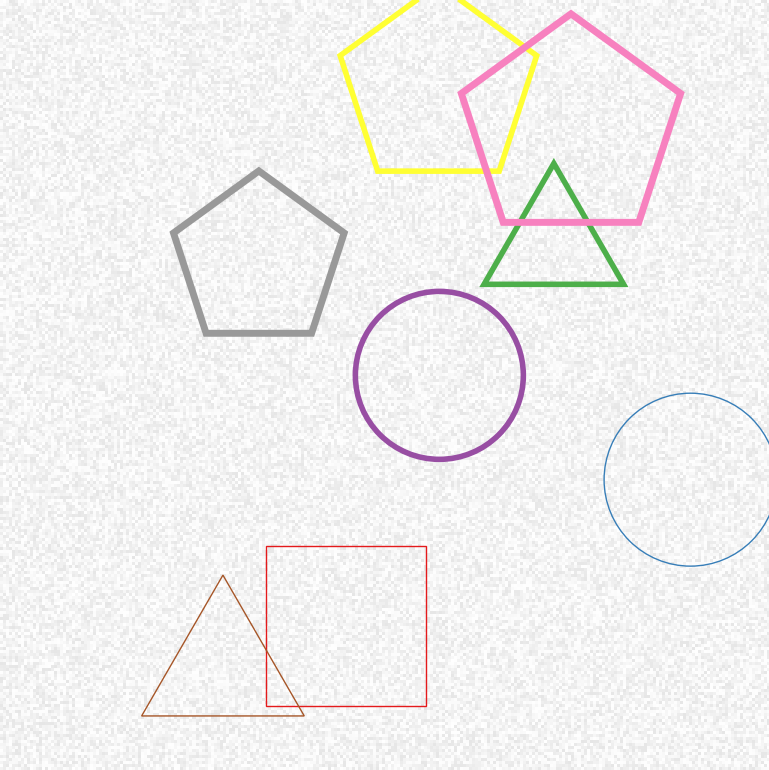[{"shape": "square", "thickness": 0.5, "radius": 0.52, "center": [0.45, 0.187]}, {"shape": "circle", "thickness": 0.5, "radius": 0.56, "center": [0.897, 0.377]}, {"shape": "triangle", "thickness": 2, "radius": 0.52, "center": [0.719, 0.683]}, {"shape": "circle", "thickness": 2, "radius": 0.55, "center": [0.571, 0.513]}, {"shape": "pentagon", "thickness": 2, "radius": 0.67, "center": [0.569, 0.886]}, {"shape": "triangle", "thickness": 0.5, "radius": 0.61, "center": [0.29, 0.131]}, {"shape": "pentagon", "thickness": 2.5, "radius": 0.75, "center": [0.742, 0.832]}, {"shape": "pentagon", "thickness": 2.5, "radius": 0.58, "center": [0.336, 0.661]}]